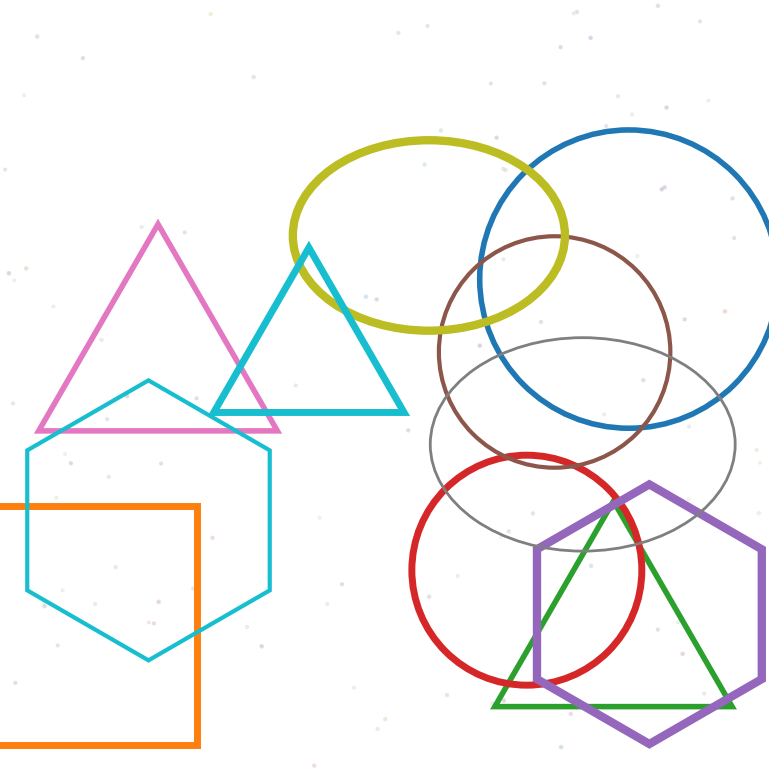[{"shape": "circle", "thickness": 2, "radius": 0.97, "center": [0.817, 0.638]}, {"shape": "square", "thickness": 2.5, "radius": 0.78, "center": [0.101, 0.187]}, {"shape": "triangle", "thickness": 2, "radius": 0.89, "center": [0.797, 0.171]}, {"shape": "circle", "thickness": 2.5, "radius": 0.75, "center": [0.684, 0.26]}, {"shape": "hexagon", "thickness": 3, "radius": 0.84, "center": [0.843, 0.202]}, {"shape": "circle", "thickness": 1.5, "radius": 0.75, "center": [0.72, 0.543]}, {"shape": "triangle", "thickness": 2, "radius": 0.89, "center": [0.205, 0.53]}, {"shape": "oval", "thickness": 1, "radius": 0.99, "center": [0.757, 0.423]}, {"shape": "oval", "thickness": 3, "radius": 0.88, "center": [0.557, 0.694]}, {"shape": "triangle", "thickness": 2.5, "radius": 0.71, "center": [0.401, 0.536]}, {"shape": "hexagon", "thickness": 1.5, "radius": 0.91, "center": [0.193, 0.324]}]